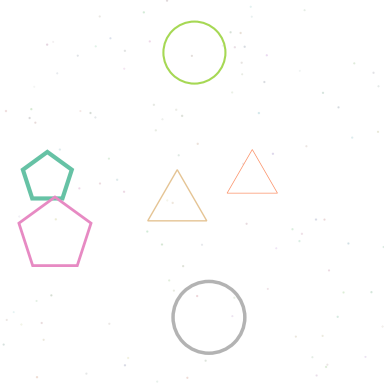[{"shape": "pentagon", "thickness": 3, "radius": 0.33, "center": [0.123, 0.539]}, {"shape": "triangle", "thickness": 0.5, "radius": 0.38, "center": [0.655, 0.536]}, {"shape": "pentagon", "thickness": 2, "radius": 0.49, "center": [0.143, 0.39]}, {"shape": "circle", "thickness": 1.5, "radius": 0.4, "center": [0.505, 0.863]}, {"shape": "triangle", "thickness": 1, "radius": 0.44, "center": [0.46, 0.471]}, {"shape": "circle", "thickness": 2.5, "radius": 0.47, "center": [0.543, 0.176]}]